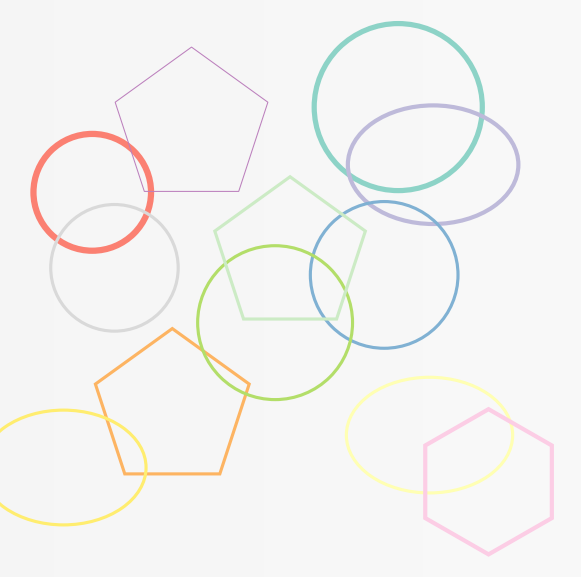[{"shape": "circle", "thickness": 2.5, "radius": 0.72, "center": [0.685, 0.814]}, {"shape": "oval", "thickness": 1.5, "radius": 0.72, "center": [0.739, 0.246]}, {"shape": "oval", "thickness": 2, "radius": 0.73, "center": [0.745, 0.714]}, {"shape": "circle", "thickness": 3, "radius": 0.51, "center": [0.159, 0.666]}, {"shape": "circle", "thickness": 1.5, "radius": 0.64, "center": [0.661, 0.523]}, {"shape": "pentagon", "thickness": 1.5, "radius": 0.7, "center": [0.296, 0.291]}, {"shape": "circle", "thickness": 1.5, "radius": 0.67, "center": [0.473, 0.44]}, {"shape": "hexagon", "thickness": 2, "radius": 0.63, "center": [0.841, 0.165]}, {"shape": "circle", "thickness": 1.5, "radius": 0.55, "center": [0.197, 0.535]}, {"shape": "pentagon", "thickness": 0.5, "radius": 0.69, "center": [0.329, 0.779]}, {"shape": "pentagon", "thickness": 1.5, "radius": 0.68, "center": [0.499, 0.557]}, {"shape": "oval", "thickness": 1.5, "radius": 0.71, "center": [0.109, 0.19]}]